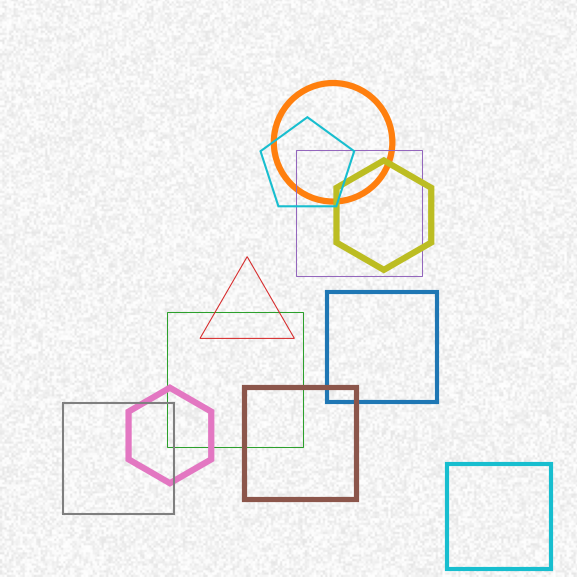[{"shape": "square", "thickness": 2, "radius": 0.47, "center": [0.662, 0.398]}, {"shape": "circle", "thickness": 3, "radius": 0.51, "center": [0.577, 0.753]}, {"shape": "square", "thickness": 0.5, "radius": 0.59, "center": [0.408, 0.342]}, {"shape": "triangle", "thickness": 0.5, "radius": 0.47, "center": [0.428, 0.46]}, {"shape": "square", "thickness": 0.5, "radius": 0.54, "center": [0.622, 0.631]}, {"shape": "square", "thickness": 2.5, "radius": 0.48, "center": [0.52, 0.232]}, {"shape": "hexagon", "thickness": 3, "radius": 0.41, "center": [0.294, 0.245]}, {"shape": "square", "thickness": 1, "radius": 0.48, "center": [0.205, 0.205]}, {"shape": "hexagon", "thickness": 3, "radius": 0.47, "center": [0.665, 0.627]}, {"shape": "pentagon", "thickness": 1, "radius": 0.43, "center": [0.532, 0.711]}, {"shape": "square", "thickness": 2, "radius": 0.45, "center": [0.864, 0.105]}]